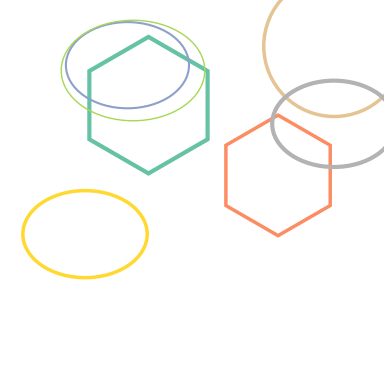[{"shape": "hexagon", "thickness": 3, "radius": 0.89, "center": [0.386, 0.727]}, {"shape": "hexagon", "thickness": 2.5, "radius": 0.78, "center": [0.722, 0.544]}, {"shape": "oval", "thickness": 1.5, "radius": 0.8, "center": [0.331, 0.831]}, {"shape": "oval", "thickness": 1, "radius": 0.93, "center": [0.345, 0.817]}, {"shape": "oval", "thickness": 2.5, "radius": 0.81, "center": [0.221, 0.392]}, {"shape": "circle", "thickness": 2.5, "radius": 0.91, "center": [0.868, 0.88]}, {"shape": "oval", "thickness": 3, "radius": 0.8, "center": [0.867, 0.678]}]